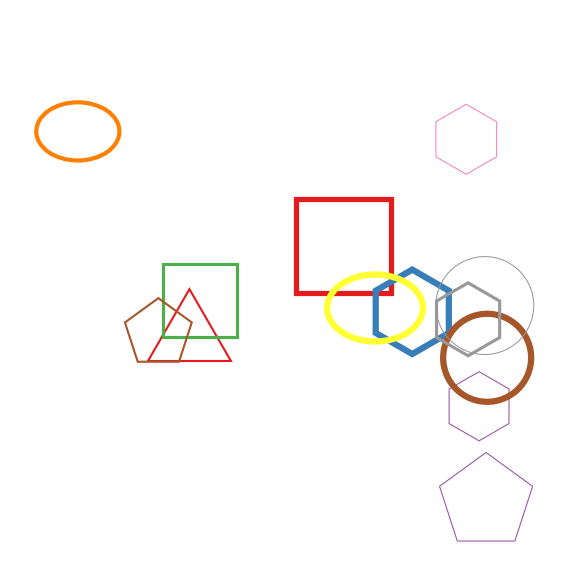[{"shape": "triangle", "thickness": 1, "radius": 0.41, "center": [0.328, 0.415]}, {"shape": "square", "thickness": 2.5, "radius": 0.41, "center": [0.595, 0.573]}, {"shape": "hexagon", "thickness": 3, "radius": 0.37, "center": [0.714, 0.459]}, {"shape": "square", "thickness": 1.5, "radius": 0.32, "center": [0.346, 0.479]}, {"shape": "pentagon", "thickness": 0.5, "radius": 0.42, "center": [0.842, 0.131]}, {"shape": "hexagon", "thickness": 0.5, "radius": 0.3, "center": [0.83, 0.296]}, {"shape": "oval", "thickness": 2, "radius": 0.36, "center": [0.135, 0.772]}, {"shape": "oval", "thickness": 3, "radius": 0.41, "center": [0.649, 0.466]}, {"shape": "pentagon", "thickness": 1, "radius": 0.3, "center": [0.274, 0.422]}, {"shape": "circle", "thickness": 3, "radius": 0.38, "center": [0.844, 0.38]}, {"shape": "hexagon", "thickness": 0.5, "radius": 0.3, "center": [0.807, 0.758]}, {"shape": "circle", "thickness": 0.5, "radius": 0.42, "center": [0.839, 0.47]}, {"shape": "hexagon", "thickness": 1.5, "radius": 0.32, "center": [0.811, 0.446]}]